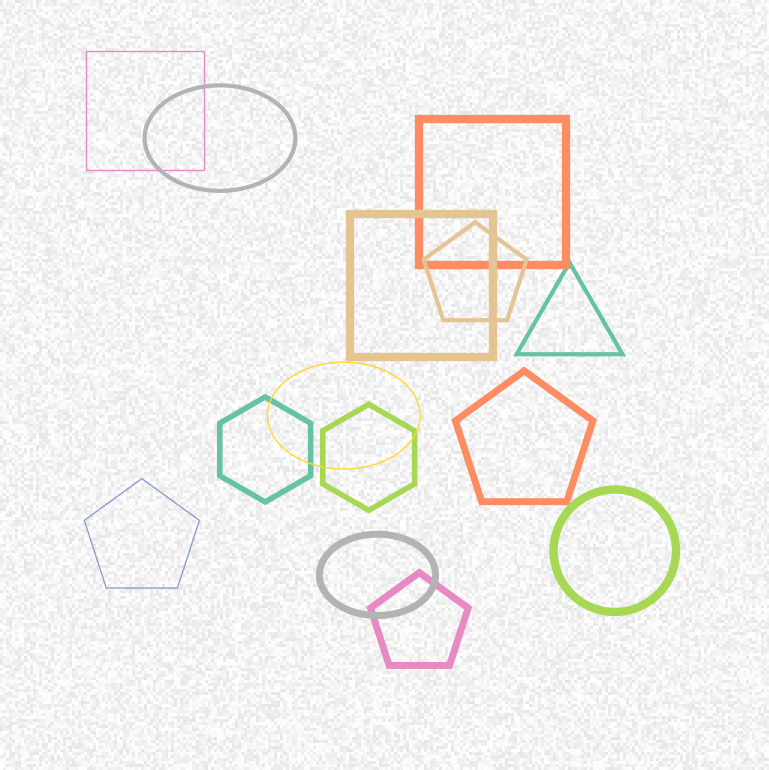[{"shape": "hexagon", "thickness": 2, "radius": 0.34, "center": [0.344, 0.416]}, {"shape": "triangle", "thickness": 1.5, "radius": 0.4, "center": [0.74, 0.58]}, {"shape": "pentagon", "thickness": 2.5, "radius": 0.47, "center": [0.681, 0.424]}, {"shape": "square", "thickness": 3, "radius": 0.48, "center": [0.64, 0.751]}, {"shape": "pentagon", "thickness": 0.5, "radius": 0.39, "center": [0.184, 0.3]}, {"shape": "square", "thickness": 0.5, "radius": 0.38, "center": [0.188, 0.856]}, {"shape": "pentagon", "thickness": 2.5, "radius": 0.33, "center": [0.545, 0.19]}, {"shape": "hexagon", "thickness": 2, "radius": 0.34, "center": [0.479, 0.406]}, {"shape": "circle", "thickness": 3, "radius": 0.4, "center": [0.798, 0.285]}, {"shape": "oval", "thickness": 0.5, "radius": 0.5, "center": [0.446, 0.46]}, {"shape": "pentagon", "thickness": 1.5, "radius": 0.35, "center": [0.617, 0.641]}, {"shape": "square", "thickness": 3, "radius": 0.46, "center": [0.547, 0.629]}, {"shape": "oval", "thickness": 1.5, "radius": 0.49, "center": [0.286, 0.821]}, {"shape": "oval", "thickness": 2.5, "radius": 0.38, "center": [0.49, 0.253]}]